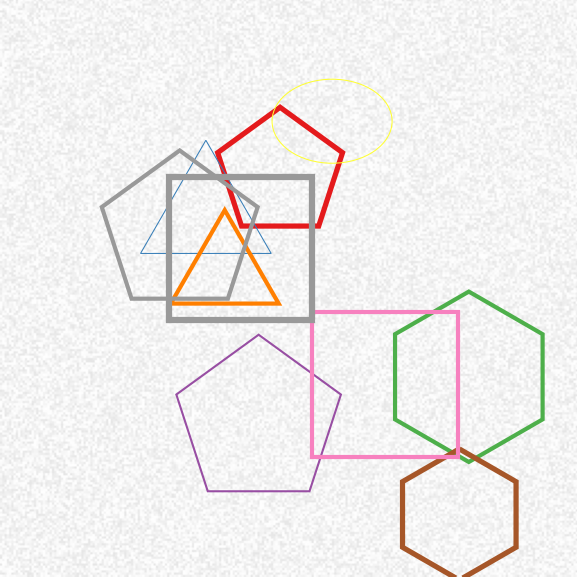[{"shape": "pentagon", "thickness": 2.5, "radius": 0.57, "center": [0.485, 0.7]}, {"shape": "triangle", "thickness": 0.5, "radius": 0.65, "center": [0.356, 0.626]}, {"shape": "hexagon", "thickness": 2, "radius": 0.74, "center": [0.812, 0.347]}, {"shape": "pentagon", "thickness": 1, "radius": 0.75, "center": [0.448, 0.27]}, {"shape": "triangle", "thickness": 2, "radius": 0.54, "center": [0.389, 0.527]}, {"shape": "oval", "thickness": 0.5, "radius": 0.52, "center": [0.575, 0.789]}, {"shape": "hexagon", "thickness": 2.5, "radius": 0.57, "center": [0.795, 0.108]}, {"shape": "square", "thickness": 2, "radius": 0.63, "center": [0.667, 0.333]}, {"shape": "pentagon", "thickness": 2, "radius": 0.71, "center": [0.311, 0.597]}, {"shape": "square", "thickness": 3, "radius": 0.62, "center": [0.417, 0.569]}]